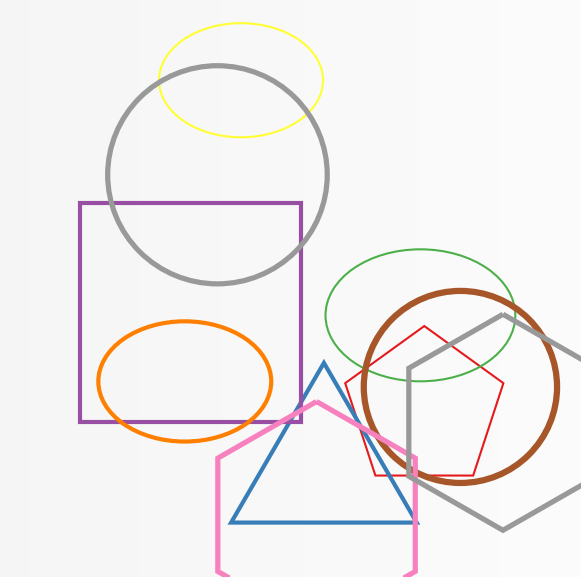[{"shape": "pentagon", "thickness": 1, "radius": 0.72, "center": [0.73, 0.291]}, {"shape": "triangle", "thickness": 2, "radius": 0.92, "center": [0.557, 0.186]}, {"shape": "oval", "thickness": 1, "radius": 0.82, "center": [0.723, 0.453]}, {"shape": "square", "thickness": 2, "radius": 0.95, "center": [0.327, 0.458]}, {"shape": "oval", "thickness": 2, "radius": 0.74, "center": [0.318, 0.339]}, {"shape": "oval", "thickness": 1, "radius": 0.71, "center": [0.415, 0.86]}, {"shape": "circle", "thickness": 3, "radius": 0.83, "center": [0.792, 0.329]}, {"shape": "hexagon", "thickness": 2.5, "radius": 0.98, "center": [0.545, 0.108]}, {"shape": "circle", "thickness": 2.5, "radius": 0.94, "center": [0.374, 0.696]}, {"shape": "hexagon", "thickness": 2.5, "radius": 0.94, "center": [0.865, 0.268]}]